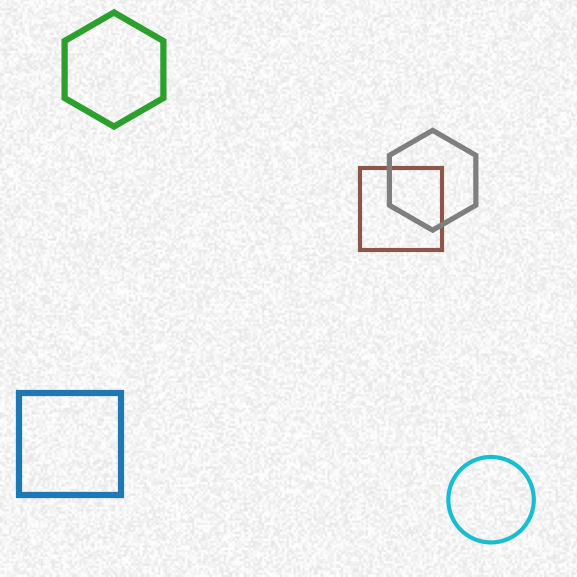[{"shape": "square", "thickness": 3, "radius": 0.44, "center": [0.121, 0.231]}, {"shape": "hexagon", "thickness": 3, "radius": 0.49, "center": [0.197, 0.879]}, {"shape": "square", "thickness": 2, "radius": 0.36, "center": [0.695, 0.637]}, {"shape": "hexagon", "thickness": 2.5, "radius": 0.43, "center": [0.749, 0.687]}, {"shape": "circle", "thickness": 2, "radius": 0.37, "center": [0.85, 0.134]}]